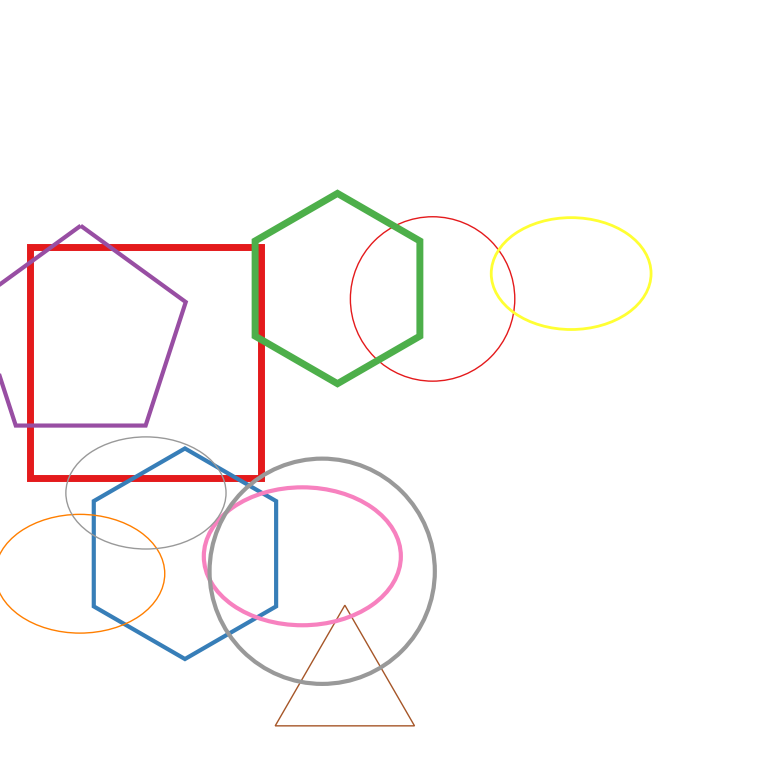[{"shape": "square", "thickness": 2.5, "radius": 0.75, "center": [0.189, 0.529]}, {"shape": "circle", "thickness": 0.5, "radius": 0.53, "center": [0.562, 0.612]}, {"shape": "hexagon", "thickness": 1.5, "radius": 0.68, "center": [0.24, 0.281]}, {"shape": "hexagon", "thickness": 2.5, "radius": 0.62, "center": [0.438, 0.625]}, {"shape": "pentagon", "thickness": 1.5, "radius": 0.72, "center": [0.105, 0.563]}, {"shape": "oval", "thickness": 0.5, "radius": 0.55, "center": [0.104, 0.255]}, {"shape": "oval", "thickness": 1, "radius": 0.52, "center": [0.742, 0.645]}, {"shape": "triangle", "thickness": 0.5, "radius": 0.52, "center": [0.448, 0.11]}, {"shape": "oval", "thickness": 1.5, "radius": 0.64, "center": [0.393, 0.278]}, {"shape": "oval", "thickness": 0.5, "radius": 0.52, "center": [0.19, 0.36]}, {"shape": "circle", "thickness": 1.5, "radius": 0.73, "center": [0.418, 0.258]}]